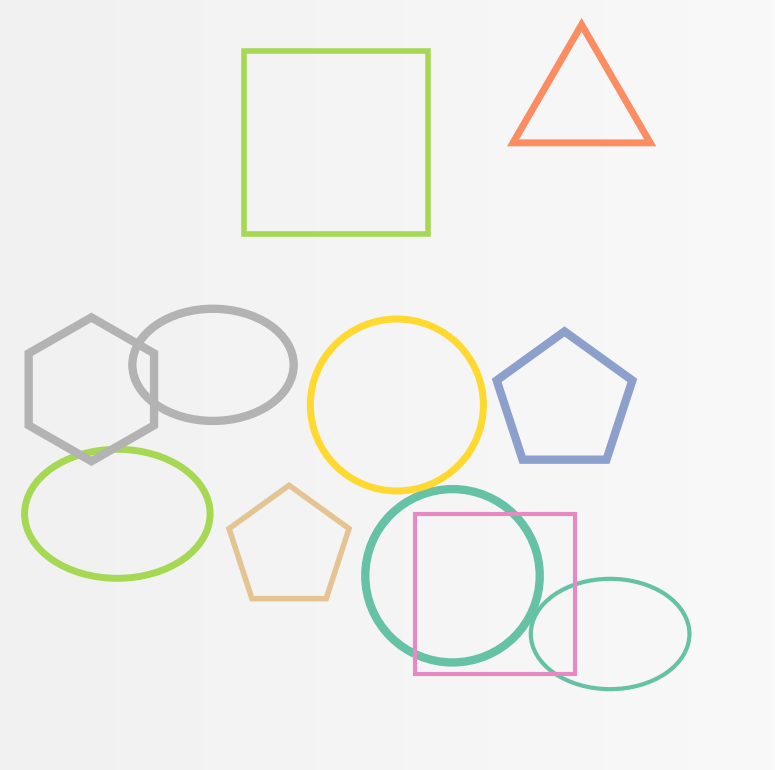[{"shape": "circle", "thickness": 3, "radius": 0.56, "center": [0.584, 0.252]}, {"shape": "oval", "thickness": 1.5, "radius": 0.51, "center": [0.787, 0.177]}, {"shape": "triangle", "thickness": 2.5, "radius": 0.51, "center": [0.75, 0.866]}, {"shape": "pentagon", "thickness": 3, "radius": 0.46, "center": [0.728, 0.478]}, {"shape": "square", "thickness": 1.5, "radius": 0.52, "center": [0.639, 0.229]}, {"shape": "square", "thickness": 2, "radius": 0.59, "center": [0.434, 0.815]}, {"shape": "oval", "thickness": 2.5, "radius": 0.6, "center": [0.151, 0.333]}, {"shape": "circle", "thickness": 2.5, "radius": 0.56, "center": [0.512, 0.474]}, {"shape": "pentagon", "thickness": 2, "radius": 0.41, "center": [0.373, 0.288]}, {"shape": "hexagon", "thickness": 3, "radius": 0.47, "center": [0.118, 0.494]}, {"shape": "oval", "thickness": 3, "radius": 0.52, "center": [0.275, 0.526]}]